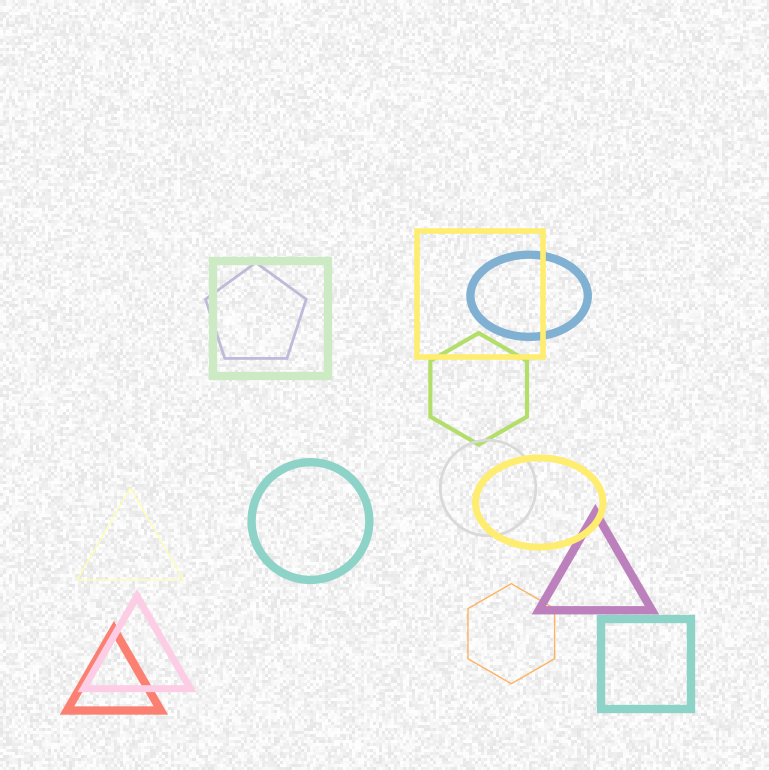[{"shape": "circle", "thickness": 3, "radius": 0.38, "center": [0.403, 0.323]}, {"shape": "square", "thickness": 3, "radius": 0.29, "center": [0.839, 0.138]}, {"shape": "triangle", "thickness": 0.5, "radius": 0.4, "center": [0.169, 0.287]}, {"shape": "pentagon", "thickness": 1, "radius": 0.34, "center": [0.332, 0.59]}, {"shape": "triangle", "thickness": 3, "radius": 0.35, "center": [0.148, 0.112]}, {"shape": "oval", "thickness": 3, "radius": 0.38, "center": [0.687, 0.616]}, {"shape": "hexagon", "thickness": 0.5, "radius": 0.32, "center": [0.664, 0.177]}, {"shape": "hexagon", "thickness": 1.5, "radius": 0.36, "center": [0.622, 0.495]}, {"shape": "triangle", "thickness": 2.5, "radius": 0.4, "center": [0.178, 0.146]}, {"shape": "circle", "thickness": 1, "radius": 0.31, "center": [0.634, 0.366]}, {"shape": "triangle", "thickness": 3, "radius": 0.42, "center": [0.773, 0.25]}, {"shape": "square", "thickness": 3, "radius": 0.37, "center": [0.352, 0.587]}, {"shape": "oval", "thickness": 2.5, "radius": 0.41, "center": [0.7, 0.347]}, {"shape": "square", "thickness": 2, "radius": 0.41, "center": [0.623, 0.618]}]